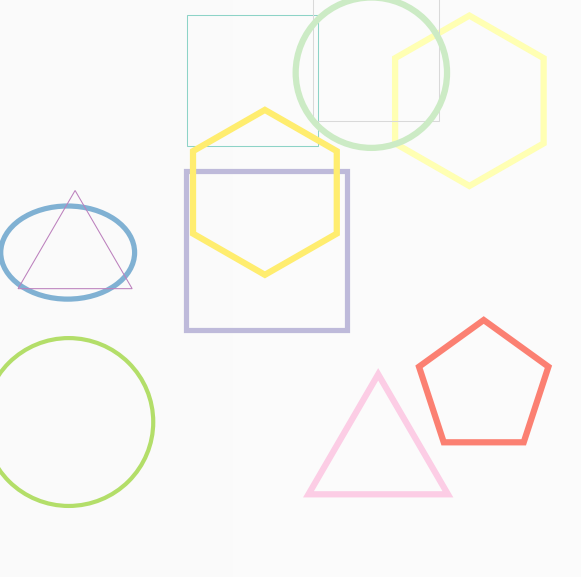[{"shape": "square", "thickness": 0.5, "radius": 0.57, "center": [0.435, 0.86]}, {"shape": "hexagon", "thickness": 3, "radius": 0.74, "center": [0.808, 0.825]}, {"shape": "square", "thickness": 2.5, "radius": 0.69, "center": [0.458, 0.566]}, {"shape": "pentagon", "thickness": 3, "radius": 0.59, "center": [0.832, 0.328]}, {"shape": "oval", "thickness": 2.5, "radius": 0.58, "center": [0.116, 0.562]}, {"shape": "circle", "thickness": 2, "radius": 0.73, "center": [0.118, 0.268]}, {"shape": "triangle", "thickness": 3, "radius": 0.69, "center": [0.651, 0.212]}, {"shape": "square", "thickness": 0.5, "radius": 0.54, "center": [0.647, 0.898]}, {"shape": "triangle", "thickness": 0.5, "radius": 0.57, "center": [0.129, 0.556]}, {"shape": "circle", "thickness": 3, "radius": 0.65, "center": [0.639, 0.873]}, {"shape": "hexagon", "thickness": 3, "radius": 0.71, "center": [0.456, 0.666]}]